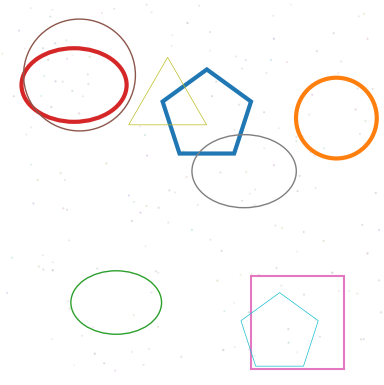[{"shape": "pentagon", "thickness": 3, "radius": 0.6, "center": [0.537, 0.699]}, {"shape": "circle", "thickness": 3, "radius": 0.52, "center": [0.874, 0.693]}, {"shape": "oval", "thickness": 1, "radius": 0.59, "center": [0.302, 0.214]}, {"shape": "oval", "thickness": 3, "radius": 0.68, "center": [0.192, 0.779]}, {"shape": "circle", "thickness": 1, "radius": 0.73, "center": [0.206, 0.805]}, {"shape": "square", "thickness": 1.5, "radius": 0.6, "center": [0.772, 0.161]}, {"shape": "oval", "thickness": 1, "radius": 0.68, "center": [0.634, 0.555]}, {"shape": "triangle", "thickness": 0.5, "radius": 0.58, "center": [0.435, 0.734]}, {"shape": "pentagon", "thickness": 0.5, "radius": 0.53, "center": [0.726, 0.134]}]